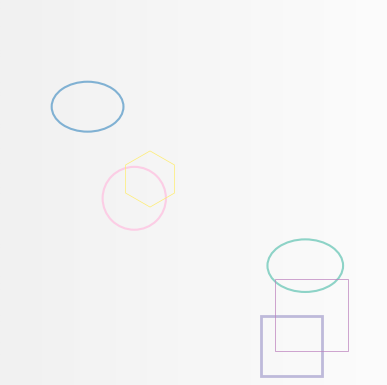[{"shape": "oval", "thickness": 1.5, "radius": 0.49, "center": [0.788, 0.31]}, {"shape": "square", "thickness": 2, "radius": 0.39, "center": [0.752, 0.102]}, {"shape": "oval", "thickness": 1.5, "radius": 0.46, "center": [0.226, 0.723]}, {"shape": "circle", "thickness": 1.5, "radius": 0.41, "center": [0.346, 0.485]}, {"shape": "square", "thickness": 0.5, "radius": 0.47, "center": [0.804, 0.182]}, {"shape": "hexagon", "thickness": 0.5, "radius": 0.36, "center": [0.387, 0.535]}]